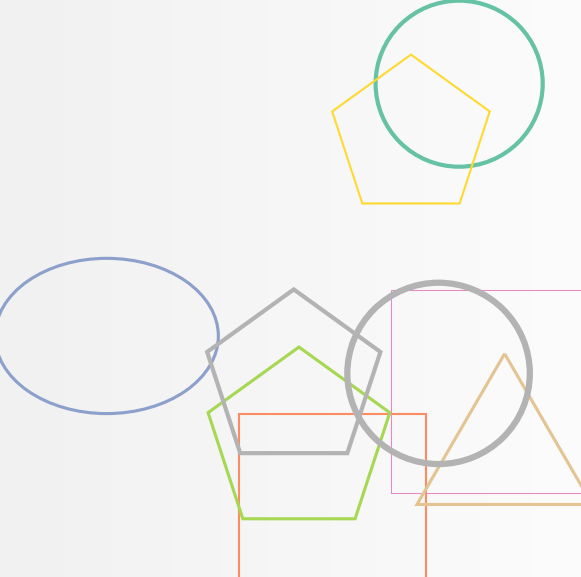[{"shape": "circle", "thickness": 2, "radius": 0.72, "center": [0.79, 0.854]}, {"shape": "square", "thickness": 1, "radius": 0.8, "center": [0.572, 0.121]}, {"shape": "oval", "thickness": 1.5, "radius": 0.96, "center": [0.184, 0.417]}, {"shape": "square", "thickness": 0.5, "radius": 0.88, "center": [0.849, 0.321]}, {"shape": "pentagon", "thickness": 1.5, "radius": 0.82, "center": [0.514, 0.234]}, {"shape": "pentagon", "thickness": 1, "radius": 0.71, "center": [0.707, 0.762]}, {"shape": "triangle", "thickness": 1.5, "radius": 0.87, "center": [0.868, 0.213]}, {"shape": "circle", "thickness": 3, "radius": 0.78, "center": [0.755, 0.353]}, {"shape": "pentagon", "thickness": 2, "radius": 0.78, "center": [0.505, 0.341]}]